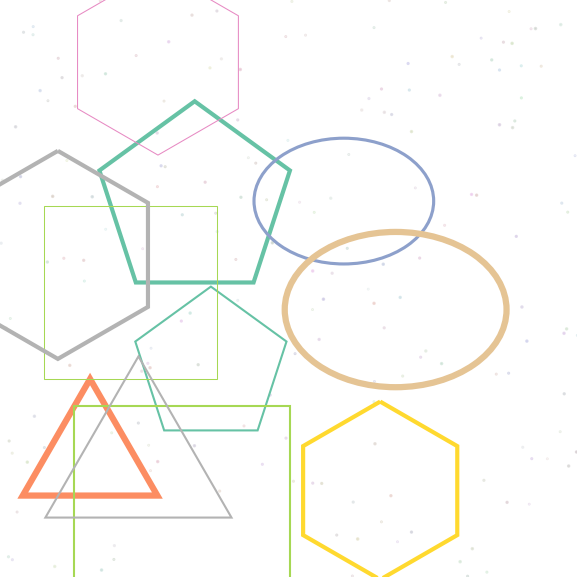[{"shape": "pentagon", "thickness": 1, "radius": 0.69, "center": [0.365, 0.365]}, {"shape": "pentagon", "thickness": 2, "radius": 0.87, "center": [0.337, 0.65]}, {"shape": "triangle", "thickness": 3, "radius": 0.67, "center": [0.156, 0.208]}, {"shape": "oval", "thickness": 1.5, "radius": 0.78, "center": [0.595, 0.651]}, {"shape": "hexagon", "thickness": 0.5, "radius": 0.8, "center": [0.274, 0.891]}, {"shape": "square", "thickness": 1, "radius": 0.93, "center": [0.315, 0.109]}, {"shape": "square", "thickness": 0.5, "radius": 0.75, "center": [0.226, 0.493]}, {"shape": "hexagon", "thickness": 2, "radius": 0.77, "center": [0.658, 0.15]}, {"shape": "oval", "thickness": 3, "radius": 0.96, "center": [0.685, 0.463]}, {"shape": "hexagon", "thickness": 2, "radius": 0.9, "center": [0.1, 0.558]}, {"shape": "triangle", "thickness": 1, "radius": 0.93, "center": [0.24, 0.196]}]